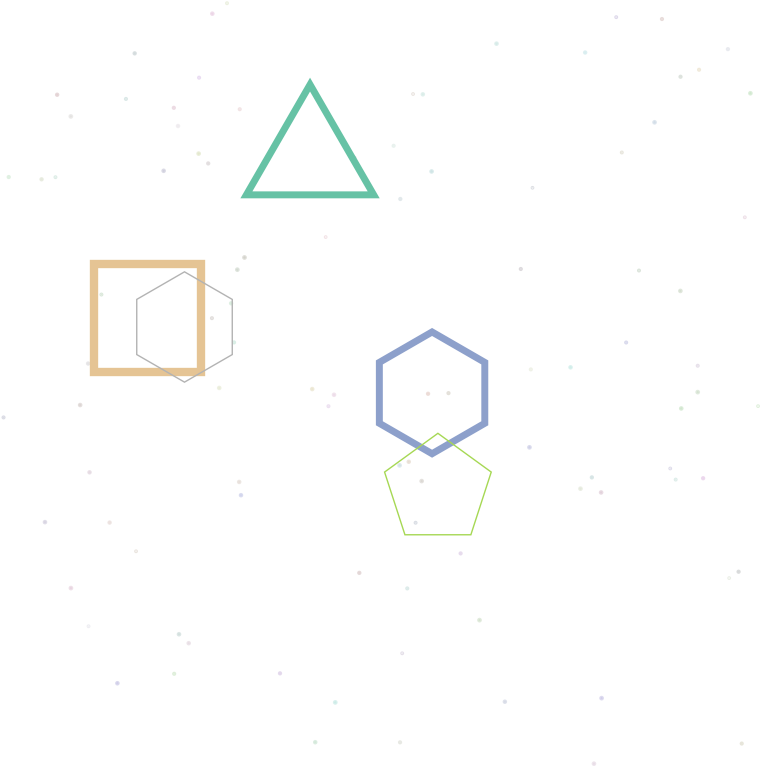[{"shape": "triangle", "thickness": 2.5, "radius": 0.48, "center": [0.403, 0.795]}, {"shape": "hexagon", "thickness": 2.5, "radius": 0.4, "center": [0.561, 0.49]}, {"shape": "pentagon", "thickness": 0.5, "radius": 0.36, "center": [0.569, 0.364]}, {"shape": "square", "thickness": 3, "radius": 0.35, "center": [0.192, 0.587]}, {"shape": "hexagon", "thickness": 0.5, "radius": 0.36, "center": [0.24, 0.575]}]